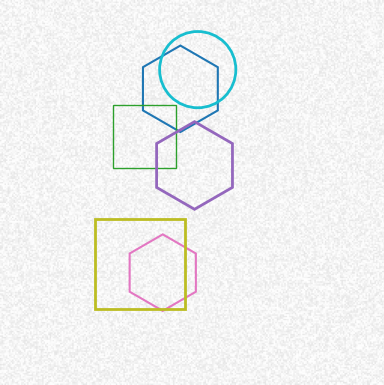[{"shape": "hexagon", "thickness": 1.5, "radius": 0.56, "center": [0.469, 0.769]}, {"shape": "square", "thickness": 1, "radius": 0.41, "center": [0.376, 0.645]}, {"shape": "hexagon", "thickness": 2, "radius": 0.57, "center": [0.505, 0.57]}, {"shape": "hexagon", "thickness": 1.5, "radius": 0.5, "center": [0.423, 0.292]}, {"shape": "square", "thickness": 2, "radius": 0.58, "center": [0.364, 0.314]}, {"shape": "circle", "thickness": 2, "radius": 0.49, "center": [0.514, 0.819]}]